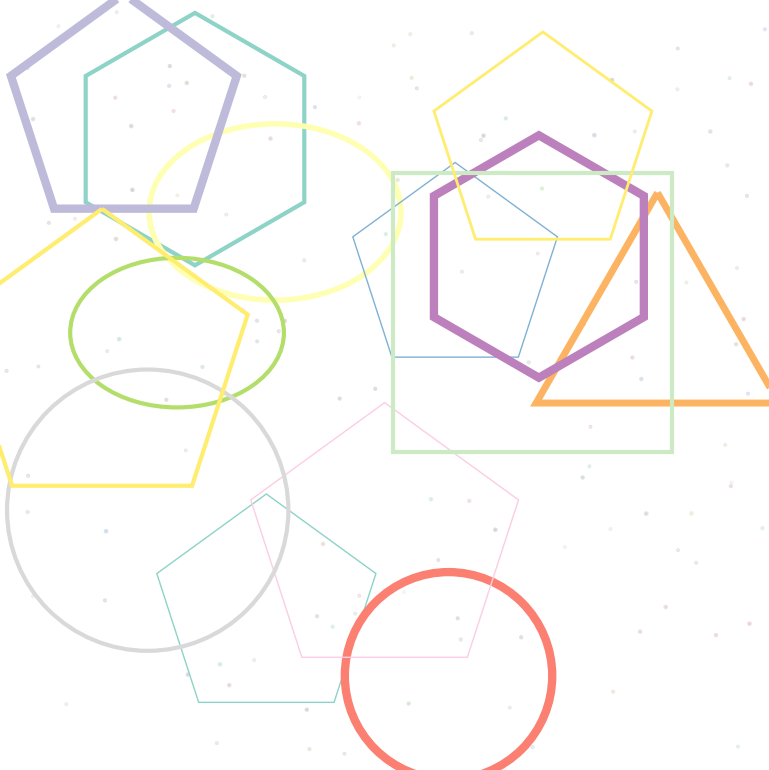[{"shape": "hexagon", "thickness": 1.5, "radius": 0.82, "center": [0.253, 0.819]}, {"shape": "pentagon", "thickness": 0.5, "radius": 0.75, "center": [0.346, 0.209]}, {"shape": "oval", "thickness": 2, "radius": 0.82, "center": [0.357, 0.725]}, {"shape": "pentagon", "thickness": 3, "radius": 0.77, "center": [0.161, 0.854]}, {"shape": "circle", "thickness": 3, "radius": 0.67, "center": [0.583, 0.122]}, {"shape": "pentagon", "thickness": 0.5, "radius": 0.7, "center": [0.591, 0.649]}, {"shape": "triangle", "thickness": 2.5, "radius": 0.91, "center": [0.854, 0.568]}, {"shape": "oval", "thickness": 1.5, "radius": 0.69, "center": [0.23, 0.568]}, {"shape": "pentagon", "thickness": 0.5, "radius": 0.91, "center": [0.5, 0.294]}, {"shape": "circle", "thickness": 1.5, "radius": 0.91, "center": [0.192, 0.337]}, {"shape": "hexagon", "thickness": 3, "radius": 0.79, "center": [0.7, 0.667]}, {"shape": "square", "thickness": 1.5, "radius": 0.91, "center": [0.692, 0.594]}, {"shape": "pentagon", "thickness": 1.5, "radius": 0.99, "center": [0.133, 0.53]}, {"shape": "pentagon", "thickness": 1, "radius": 0.74, "center": [0.705, 0.81]}]